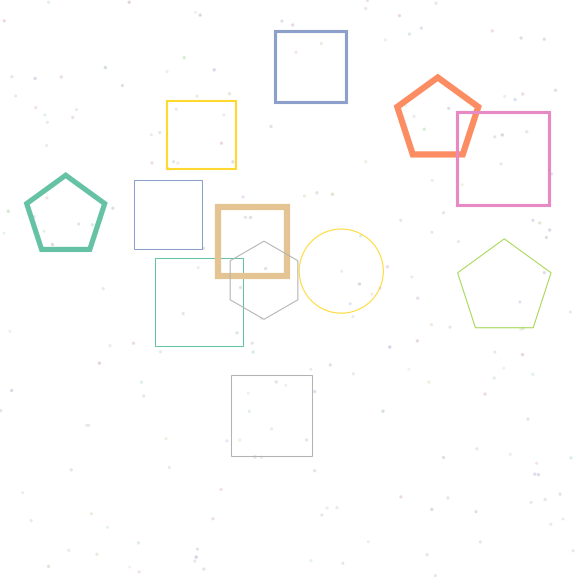[{"shape": "square", "thickness": 0.5, "radius": 0.38, "center": [0.345, 0.476]}, {"shape": "pentagon", "thickness": 2.5, "radius": 0.36, "center": [0.114, 0.625]}, {"shape": "pentagon", "thickness": 3, "radius": 0.37, "center": [0.758, 0.791]}, {"shape": "square", "thickness": 1.5, "radius": 0.31, "center": [0.537, 0.884]}, {"shape": "square", "thickness": 0.5, "radius": 0.29, "center": [0.291, 0.628]}, {"shape": "square", "thickness": 1.5, "radius": 0.4, "center": [0.871, 0.725]}, {"shape": "pentagon", "thickness": 0.5, "radius": 0.43, "center": [0.873, 0.5]}, {"shape": "square", "thickness": 1, "radius": 0.3, "center": [0.349, 0.765]}, {"shape": "circle", "thickness": 0.5, "radius": 0.36, "center": [0.591, 0.53]}, {"shape": "square", "thickness": 3, "radius": 0.3, "center": [0.437, 0.581]}, {"shape": "hexagon", "thickness": 0.5, "radius": 0.34, "center": [0.457, 0.514]}, {"shape": "square", "thickness": 0.5, "radius": 0.35, "center": [0.47, 0.28]}]